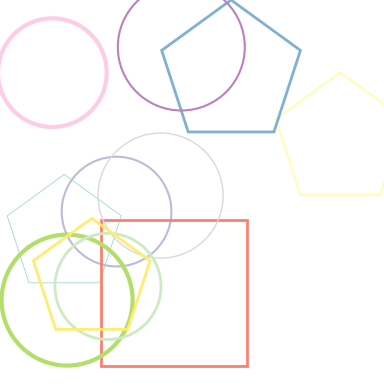[{"shape": "pentagon", "thickness": 0.5, "radius": 0.78, "center": [0.167, 0.391]}, {"shape": "pentagon", "thickness": 1.5, "radius": 0.88, "center": [0.883, 0.636]}, {"shape": "circle", "thickness": 1.5, "radius": 0.71, "center": [0.303, 0.45]}, {"shape": "square", "thickness": 2, "radius": 0.95, "center": [0.452, 0.239]}, {"shape": "pentagon", "thickness": 2, "radius": 0.95, "center": [0.6, 0.811]}, {"shape": "circle", "thickness": 3, "radius": 0.85, "center": [0.174, 0.221]}, {"shape": "circle", "thickness": 3, "radius": 0.71, "center": [0.136, 0.811]}, {"shape": "circle", "thickness": 1, "radius": 0.81, "center": [0.417, 0.492]}, {"shape": "circle", "thickness": 1.5, "radius": 0.82, "center": [0.471, 0.878]}, {"shape": "circle", "thickness": 2, "radius": 0.69, "center": [0.28, 0.256]}, {"shape": "pentagon", "thickness": 2, "radius": 0.8, "center": [0.238, 0.273]}]